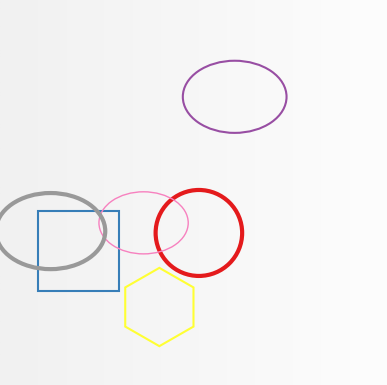[{"shape": "circle", "thickness": 3, "radius": 0.56, "center": [0.513, 0.395]}, {"shape": "square", "thickness": 1.5, "radius": 0.52, "center": [0.202, 0.348]}, {"shape": "oval", "thickness": 1.5, "radius": 0.67, "center": [0.606, 0.749]}, {"shape": "hexagon", "thickness": 1.5, "radius": 0.51, "center": [0.411, 0.203]}, {"shape": "oval", "thickness": 1, "radius": 0.58, "center": [0.371, 0.421]}, {"shape": "oval", "thickness": 3, "radius": 0.71, "center": [0.13, 0.4]}]